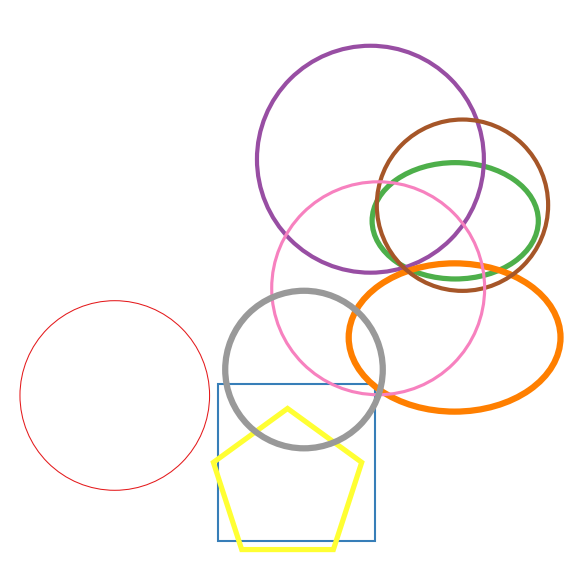[{"shape": "circle", "thickness": 0.5, "radius": 0.82, "center": [0.199, 0.314]}, {"shape": "square", "thickness": 1, "radius": 0.68, "center": [0.514, 0.198]}, {"shape": "oval", "thickness": 2.5, "radius": 0.72, "center": [0.788, 0.617]}, {"shape": "circle", "thickness": 2, "radius": 0.98, "center": [0.641, 0.723]}, {"shape": "oval", "thickness": 3, "radius": 0.92, "center": [0.787, 0.415]}, {"shape": "pentagon", "thickness": 2.5, "radius": 0.68, "center": [0.498, 0.157]}, {"shape": "circle", "thickness": 2, "radius": 0.74, "center": [0.801, 0.644]}, {"shape": "circle", "thickness": 1.5, "radius": 0.92, "center": [0.655, 0.5]}, {"shape": "circle", "thickness": 3, "radius": 0.68, "center": [0.526, 0.359]}]